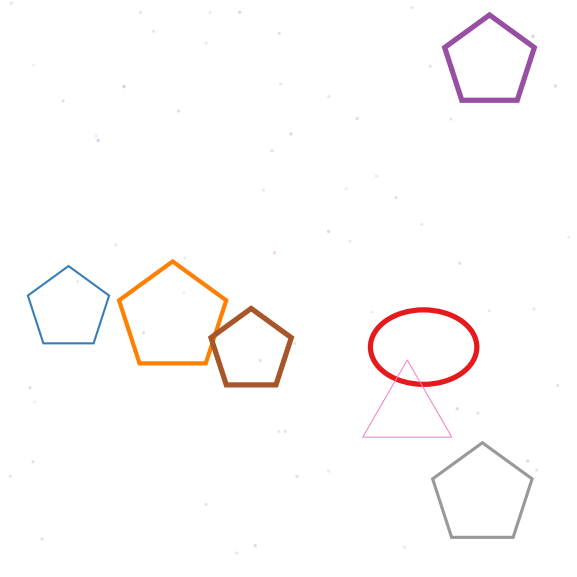[{"shape": "oval", "thickness": 2.5, "radius": 0.46, "center": [0.734, 0.398]}, {"shape": "pentagon", "thickness": 1, "radius": 0.37, "center": [0.119, 0.464]}, {"shape": "pentagon", "thickness": 2.5, "radius": 0.41, "center": [0.848, 0.892]}, {"shape": "pentagon", "thickness": 2, "radius": 0.49, "center": [0.299, 0.449]}, {"shape": "pentagon", "thickness": 2.5, "radius": 0.37, "center": [0.435, 0.392]}, {"shape": "triangle", "thickness": 0.5, "radius": 0.45, "center": [0.705, 0.287]}, {"shape": "pentagon", "thickness": 1.5, "radius": 0.45, "center": [0.835, 0.142]}]